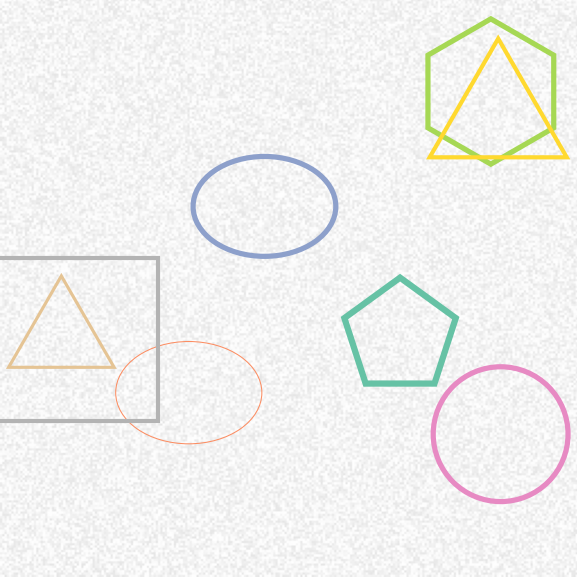[{"shape": "pentagon", "thickness": 3, "radius": 0.51, "center": [0.693, 0.417]}, {"shape": "oval", "thickness": 0.5, "radius": 0.63, "center": [0.327, 0.319]}, {"shape": "oval", "thickness": 2.5, "radius": 0.62, "center": [0.458, 0.642]}, {"shape": "circle", "thickness": 2.5, "radius": 0.58, "center": [0.867, 0.247]}, {"shape": "hexagon", "thickness": 2.5, "radius": 0.63, "center": [0.85, 0.841]}, {"shape": "triangle", "thickness": 2, "radius": 0.69, "center": [0.863, 0.795]}, {"shape": "triangle", "thickness": 1.5, "radius": 0.53, "center": [0.106, 0.416]}, {"shape": "square", "thickness": 2, "radius": 0.71, "center": [0.132, 0.411]}]